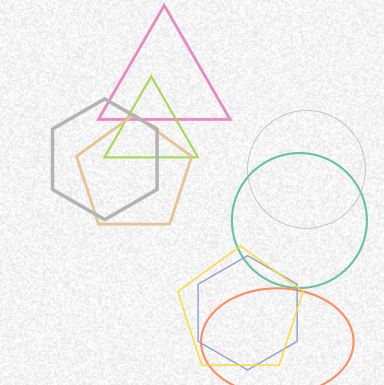[{"shape": "circle", "thickness": 1.5, "radius": 0.88, "center": [0.778, 0.427]}, {"shape": "oval", "thickness": 1.5, "radius": 0.99, "center": [0.72, 0.113]}, {"shape": "hexagon", "thickness": 1, "radius": 0.74, "center": [0.643, 0.187]}, {"shape": "triangle", "thickness": 2, "radius": 0.99, "center": [0.427, 0.789]}, {"shape": "triangle", "thickness": 1.5, "radius": 0.7, "center": [0.393, 0.661]}, {"shape": "pentagon", "thickness": 1, "radius": 0.86, "center": [0.624, 0.19]}, {"shape": "pentagon", "thickness": 2, "radius": 0.79, "center": [0.348, 0.545]}, {"shape": "circle", "thickness": 0.5, "radius": 0.77, "center": [0.796, 0.56]}, {"shape": "hexagon", "thickness": 2.5, "radius": 0.78, "center": [0.272, 0.586]}]